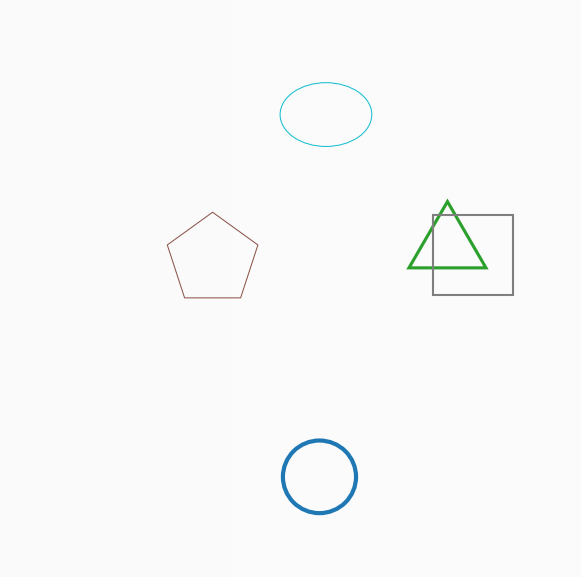[{"shape": "circle", "thickness": 2, "radius": 0.31, "center": [0.55, 0.173]}, {"shape": "triangle", "thickness": 1.5, "radius": 0.38, "center": [0.77, 0.574]}, {"shape": "pentagon", "thickness": 0.5, "radius": 0.41, "center": [0.366, 0.55]}, {"shape": "square", "thickness": 1, "radius": 0.34, "center": [0.814, 0.558]}, {"shape": "oval", "thickness": 0.5, "radius": 0.39, "center": [0.561, 0.801]}]